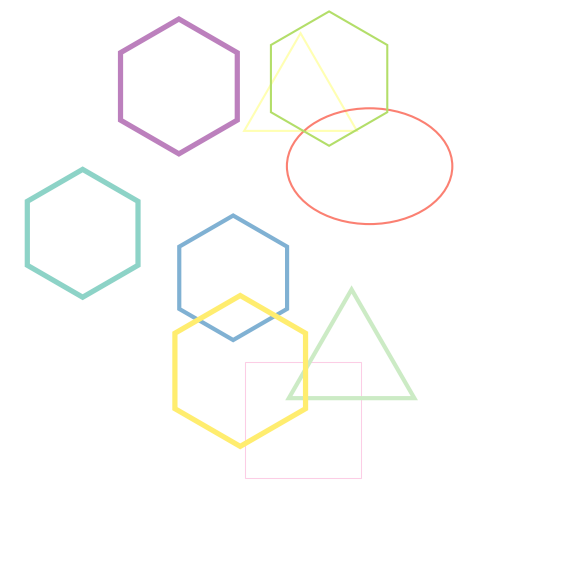[{"shape": "hexagon", "thickness": 2.5, "radius": 0.55, "center": [0.143, 0.595]}, {"shape": "triangle", "thickness": 1, "radius": 0.56, "center": [0.52, 0.829]}, {"shape": "oval", "thickness": 1, "radius": 0.72, "center": [0.64, 0.711]}, {"shape": "hexagon", "thickness": 2, "radius": 0.54, "center": [0.404, 0.518]}, {"shape": "hexagon", "thickness": 1, "radius": 0.58, "center": [0.57, 0.863]}, {"shape": "square", "thickness": 0.5, "radius": 0.5, "center": [0.524, 0.272]}, {"shape": "hexagon", "thickness": 2.5, "radius": 0.58, "center": [0.31, 0.849]}, {"shape": "triangle", "thickness": 2, "radius": 0.63, "center": [0.609, 0.372]}, {"shape": "hexagon", "thickness": 2.5, "radius": 0.65, "center": [0.416, 0.357]}]